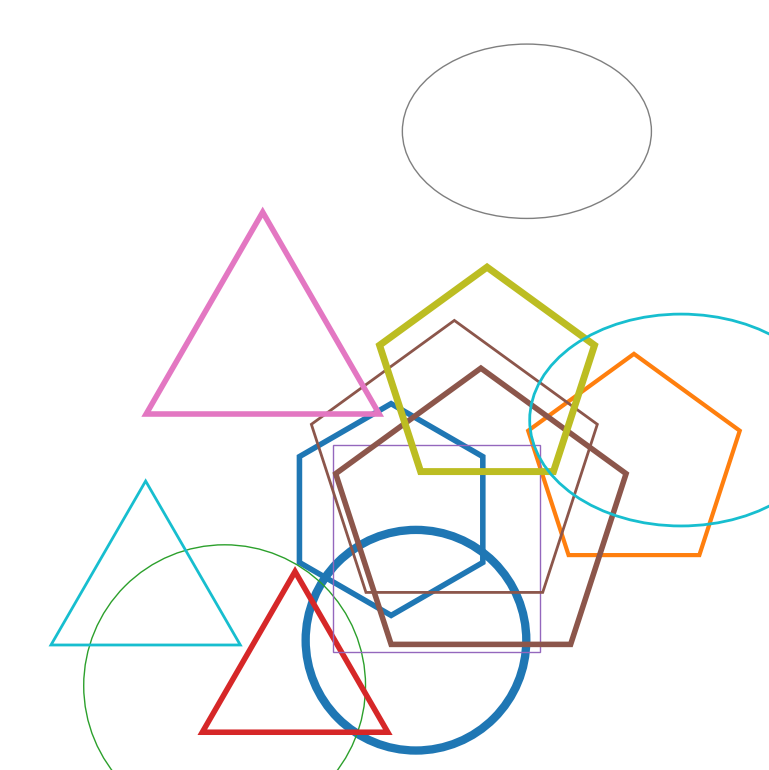[{"shape": "circle", "thickness": 3, "radius": 0.72, "center": [0.54, 0.169]}, {"shape": "hexagon", "thickness": 2, "radius": 0.69, "center": [0.508, 0.338]}, {"shape": "pentagon", "thickness": 1.5, "radius": 0.72, "center": [0.823, 0.396]}, {"shape": "circle", "thickness": 0.5, "radius": 0.91, "center": [0.292, 0.109]}, {"shape": "triangle", "thickness": 2, "radius": 0.7, "center": [0.383, 0.119]}, {"shape": "square", "thickness": 0.5, "radius": 0.67, "center": [0.567, 0.288]}, {"shape": "pentagon", "thickness": 2, "radius": 0.99, "center": [0.625, 0.324]}, {"shape": "pentagon", "thickness": 1, "radius": 0.98, "center": [0.59, 0.389]}, {"shape": "triangle", "thickness": 2, "radius": 0.87, "center": [0.341, 0.55]}, {"shape": "oval", "thickness": 0.5, "radius": 0.81, "center": [0.684, 0.83]}, {"shape": "pentagon", "thickness": 2.5, "radius": 0.73, "center": [0.633, 0.506]}, {"shape": "oval", "thickness": 1, "radius": 0.98, "center": [0.884, 0.455]}, {"shape": "triangle", "thickness": 1, "radius": 0.71, "center": [0.189, 0.233]}]